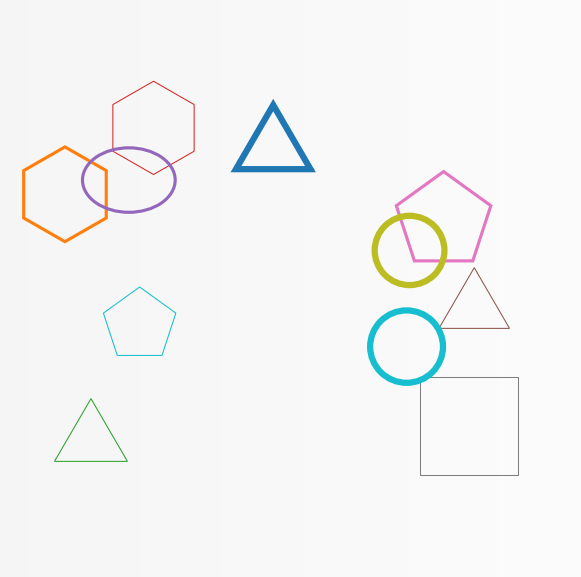[{"shape": "triangle", "thickness": 3, "radius": 0.37, "center": [0.47, 0.743]}, {"shape": "hexagon", "thickness": 1.5, "radius": 0.41, "center": [0.112, 0.663]}, {"shape": "triangle", "thickness": 0.5, "radius": 0.36, "center": [0.157, 0.236]}, {"shape": "hexagon", "thickness": 0.5, "radius": 0.4, "center": [0.264, 0.778]}, {"shape": "oval", "thickness": 1.5, "radius": 0.4, "center": [0.222, 0.687]}, {"shape": "triangle", "thickness": 0.5, "radius": 0.35, "center": [0.816, 0.466]}, {"shape": "pentagon", "thickness": 1.5, "radius": 0.43, "center": [0.763, 0.617]}, {"shape": "square", "thickness": 0.5, "radius": 0.42, "center": [0.807, 0.261]}, {"shape": "circle", "thickness": 3, "radius": 0.3, "center": [0.705, 0.565]}, {"shape": "circle", "thickness": 3, "radius": 0.31, "center": [0.699, 0.399]}, {"shape": "pentagon", "thickness": 0.5, "radius": 0.33, "center": [0.24, 0.437]}]